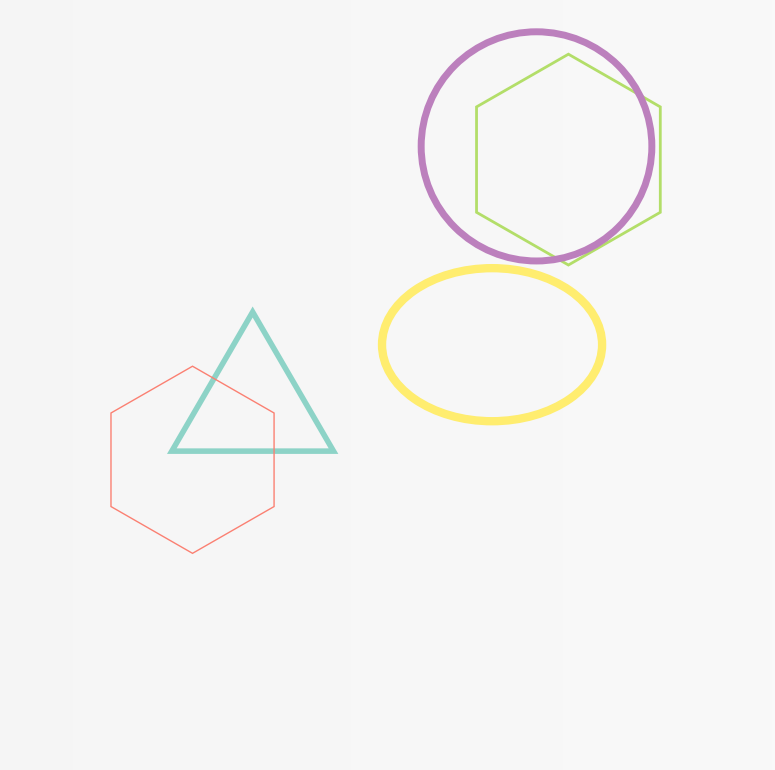[{"shape": "triangle", "thickness": 2, "radius": 0.6, "center": [0.326, 0.474]}, {"shape": "hexagon", "thickness": 0.5, "radius": 0.61, "center": [0.248, 0.403]}, {"shape": "hexagon", "thickness": 1, "radius": 0.68, "center": [0.733, 0.793]}, {"shape": "circle", "thickness": 2.5, "radius": 0.74, "center": [0.692, 0.81]}, {"shape": "oval", "thickness": 3, "radius": 0.71, "center": [0.635, 0.552]}]